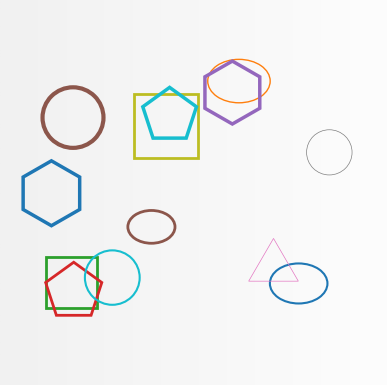[{"shape": "hexagon", "thickness": 2.5, "radius": 0.42, "center": [0.133, 0.498]}, {"shape": "oval", "thickness": 1.5, "radius": 0.37, "center": [0.771, 0.264]}, {"shape": "oval", "thickness": 1, "radius": 0.4, "center": [0.617, 0.789]}, {"shape": "square", "thickness": 2, "radius": 0.33, "center": [0.184, 0.265]}, {"shape": "pentagon", "thickness": 2, "radius": 0.38, "center": [0.19, 0.243]}, {"shape": "hexagon", "thickness": 2.5, "radius": 0.41, "center": [0.6, 0.76]}, {"shape": "oval", "thickness": 2, "radius": 0.3, "center": [0.391, 0.411]}, {"shape": "circle", "thickness": 3, "radius": 0.39, "center": [0.188, 0.695]}, {"shape": "triangle", "thickness": 0.5, "radius": 0.37, "center": [0.706, 0.307]}, {"shape": "circle", "thickness": 0.5, "radius": 0.29, "center": [0.85, 0.604]}, {"shape": "square", "thickness": 2, "radius": 0.41, "center": [0.429, 0.672]}, {"shape": "pentagon", "thickness": 2.5, "radius": 0.36, "center": [0.438, 0.7]}, {"shape": "circle", "thickness": 1.5, "radius": 0.35, "center": [0.29, 0.279]}]